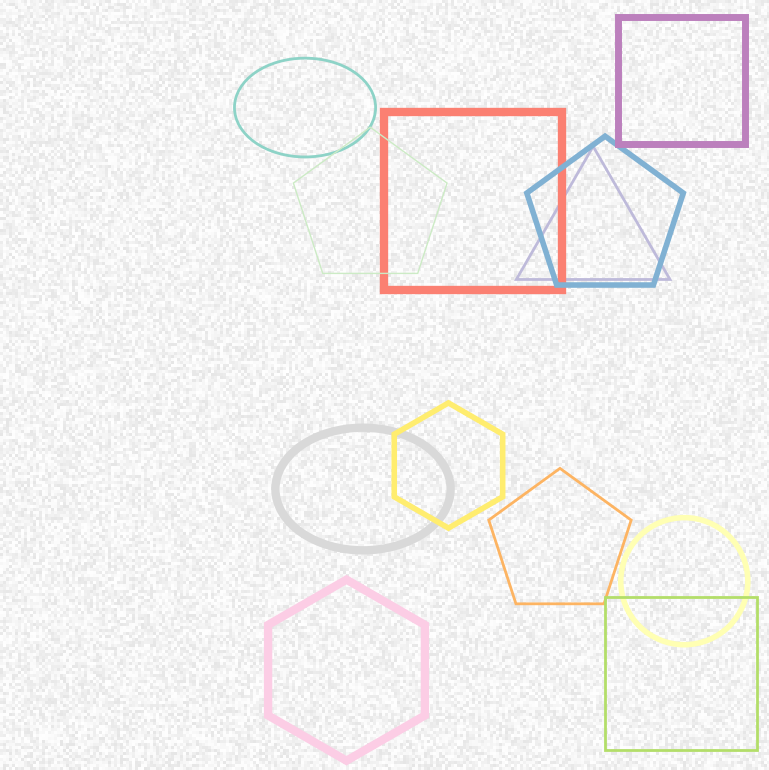[{"shape": "oval", "thickness": 1, "radius": 0.46, "center": [0.396, 0.86]}, {"shape": "circle", "thickness": 2, "radius": 0.41, "center": [0.889, 0.245]}, {"shape": "triangle", "thickness": 1, "radius": 0.58, "center": [0.77, 0.695]}, {"shape": "square", "thickness": 3, "radius": 0.58, "center": [0.615, 0.739]}, {"shape": "pentagon", "thickness": 2, "radius": 0.53, "center": [0.786, 0.716]}, {"shape": "pentagon", "thickness": 1, "radius": 0.49, "center": [0.727, 0.295]}, {"shape": "square", "thickness": 1, "radius": 0.5, "center": [0.885, 0.125]}, {"shape": "hexagon", "thickness": 3, "radius": 0.59, "center": [0.45, 0.13]}, {"shape": "oval", "thickness": 3, "radius": 0.57, "center": [0.471, 0.365]}, {"shape": "square", "thickness": 2.5, "radius": 0.41, "center": [0.885, 0.896]}, {"shape": "pentagon", "thickness": 0.5, "radius": 0.52, "center": [0.481, 0.73]}, {"shape": "hexagon", "thickness": 2, "radius": 0.41, "center": [0.582, 0.395]}]